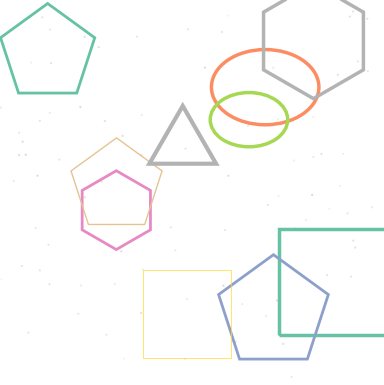[{"shape": "square", "thickness": 2.5, "radius": 0.69, "center": [0.862, 0.267]}, {"shape": "pentagon", "thickness": 2, "radius": 0.64, "center": [0.124, 0.862]}, {"shape": "oval", "thickness": 2.5, "radius": 0.7, "center": [0.689, 0.774]}, {"shape": "pentagon", "thickness": 2, "radius": 0.75, "center": [0.71, 0.189]}, {"shape": "hexagon", "thickness": 2, "radius": 0.51, "center": [0.302, 0.454]}, {"shape": "oval", "thickness": 2.5, "radius": 0.5, "center": [0.647, 0.689]}, {"shape": "square", "thickness": 0.5, "radius": 0.57, "center": [0.486, 0.185]}, {"shape": "pentagon", "thickness": 1, "radius": 0.62, "center": [0.303, 0.518]}, {"shape": "hexagon", "thickness": 2.5, "radius": 0.75, "center": [0.814, 0.894]}, {"shape": "triangle", "thickness": 3, "radius": 0.5, "center": [0.475, 0.625]}]